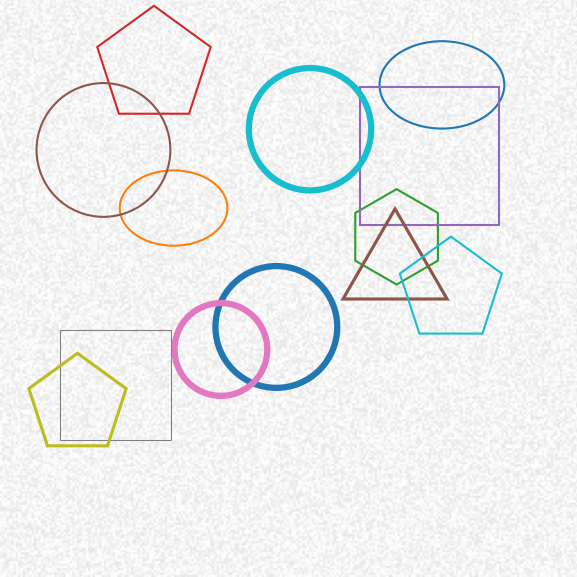[{"shape": "oval", "thickness": 1, "radius": 0.54, "center": [0.765, 0.852]}, {"shape": "circle", "thickness": 3, "radius": 0.53, "center": [0.479, 0.433]}, {"shape": "oval", "thickness": 1, "radius": 0.47, "center": [0.301, 0.639]}, {"shape": "hexagon", "thickness": 1, "radius": 0.41, "center": [0.687, 0.589]}, {"shape": "pentagon", "thickness": 1, "radius": 0.52, "center": [0.267, 0.886]}, {"shape": "square", "thickness": 1, "radius": 0.6, "center": [0.744, 0.729]}, {"shape": "circle", "thickness": 1, "radius": 0.58, "center": [0.179, 0.739]}, {"shape": "triangle", "thickness": 1.5, "radius": 0.52, "center": [0.684, 0.533]}, {"shape": "circle", "thickness": 3, "radius": 0.4, "center": [0.383, 0.394]}, {"shape": "square", "thickness": 0.5, "radius": 0.48, "center": [0.2, 0.332]}, {"shape": "pentagon", "thickness": 1.5, "radius": 0.44, "center": [0.134, 0.299]}, {"shape": "circle", "thickness": 3, "radius": 0.53, "center": [0.537, 0.775]}, {"shape": "pentagon", "thickness": 1, "radius": 0.46, "center": [0.781, 0.497]}]